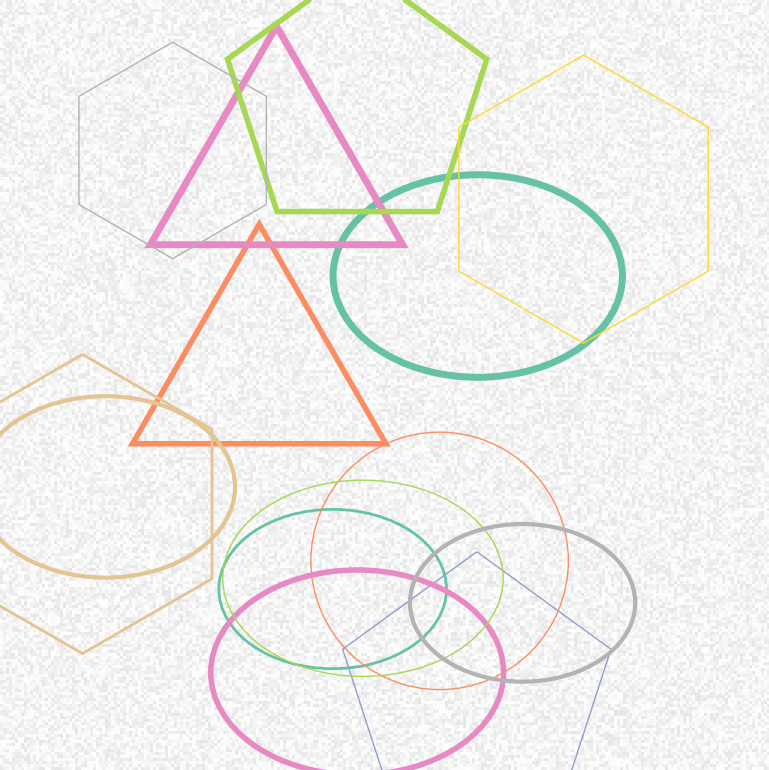[{"shape": "oval", "thickness": 1, "radius": 0.74, "center": [0.432, 0.235]}, {"shape": "oval", "thickness": 2.5, "radius": 0.94, "center": [0.62, 0.642]}, {"shape": "circle", "thickness": 0.5, "radius": 0.84, "center": [0.571, 0.272]}, {"shape": "triangle", "thickness": 2, "radius": 0.95, "center": [0.337, 0.519]}, {"shape": "pentagon", "thickness": 0.5, "radius": 0.92, "center": [0.619, 0.1]}, {"shape": "oval", "thickness": 2, "radius": 0.95, "center": [0.464, 0.127]}, {"shape": "triangle", "thickness": 2.5, "radius": 0.95, "center": [0.359, 0.777]}, {"shape": "pentagon", "thickness": 2, "radius": 0.89, "center": [0.464, 0.868]}, {"shape": "oval", "thickness": 0.5, "radius": 0.91, "center": [0.471, 0.249]}, {"shape": "hexagon", "thickness": 0.5, "radius": 0.94, "center": [0.758, 0.741]}, {"shape": "oval", "thickness": 1.5, "radius": 0.84, "center": [0.137, 0.368]}, {"shape": "hexagon", "thickness": 1, "radius": 0.97, "center": [0.107, 0.345]}, {"shape": "hexagon", "thickness": 0.5, "radius": 0.7, "center": [0.224, 0.805]}, {"shape": "oval", "thickness": 1.5, "radius": 0.73, "center": [0.679, 0.217]}]